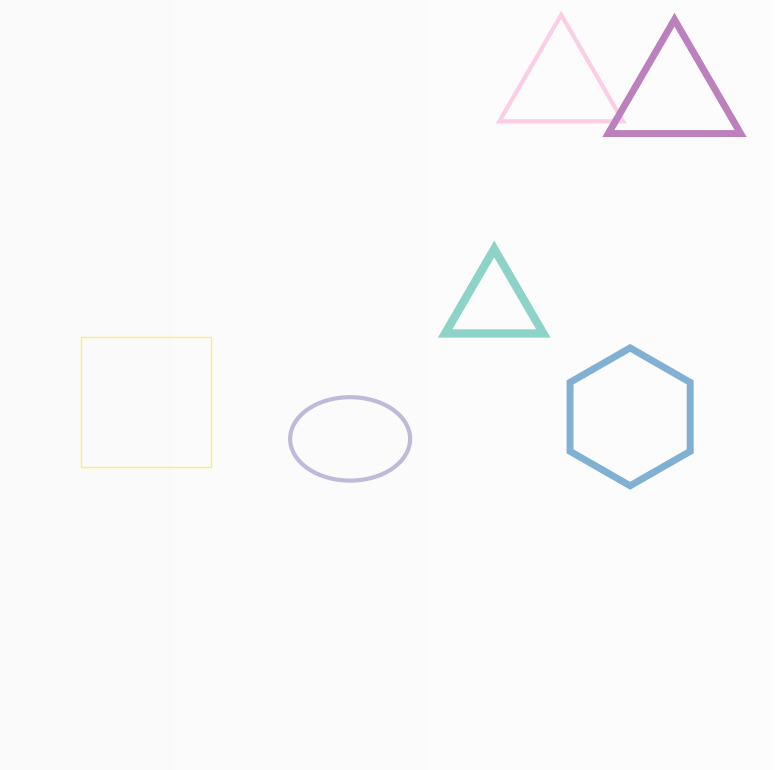[{"shape": "triangle", "thickness": 3, "radius": 0.37, "center": [0.638, 0.604]}, {"shape": "oval", "thickness": 1.5, "radius": 0.39, "center": [0.452, 0.43]}, {"shape": "hexagon", "thickness": 2.5, "radius": 0.45, "center": [0.813, 0.459]}, {"shape": "triangle", "thickness": 1.5, "radius": 0.46, "center": [0.724, 0.889]}, {"shape": "triangle", "thickness": 2.5, "radius": 0.49, "center": [0.87, 0.876]}, {"shape": "square", "thickness": 0.5, "radius": 0.42, "center": [0.189, 0.478]}]